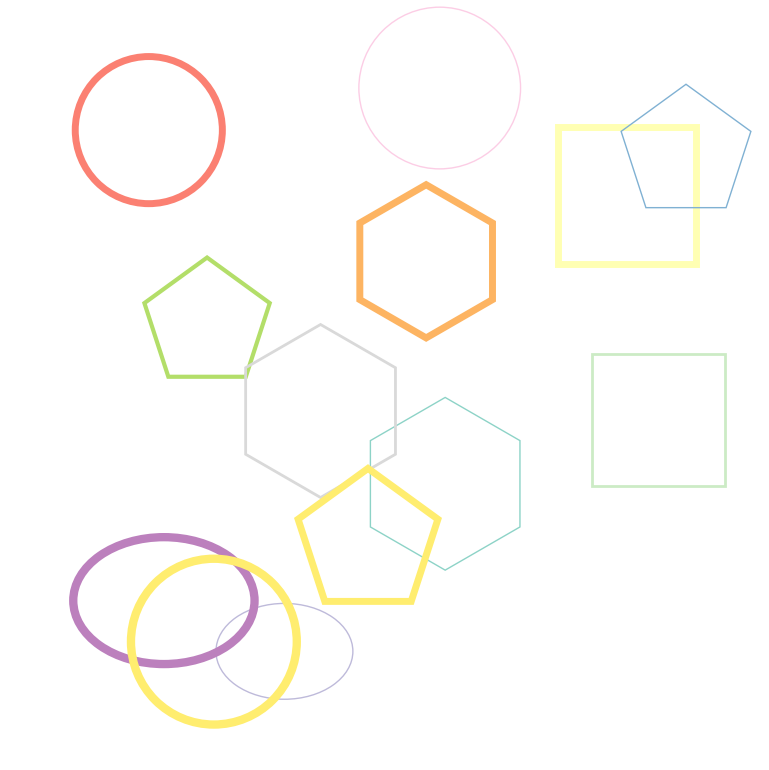[{"shape": "hexagon", "thickness": 0.5, "radius": 0.56, "center": [0.578, 0.372]}, {"shape": "square", "thickness": 2.5, "radius": 0.45, "center": [0.814, 0.747]}, {"shape": "oval", "thickness": 0.5, "radius": 0.44, "center": [0.369, 0.154]}, {"shape": "circle", "thickness": 2.5, "radius": 0.48, "center": [0.193, 0.831]}, {"shape": "pentagon", "thickness": 0.5, "radius": 0.44, "center": [0.891, 0.802]}, {"shape": "hexagon", "thickness": 2.5, "radius": 0.5, "center": [0.553, 0.661]}, {"shape": "pentagon", "thickness": 1.5, "radius": 0.43, "center": [0.269, 0.58]}, {"shape": "circle", "thickness": 0.5, "radius": 0.52, "center": [0.571, 0.886]}, {"shape": "hexagon", "thickness": 1, "radius": 0.56, "center": [0.416, 0.466]}, {"shape": "oval", "thickness": 3, "radius": 0.59, "center": [0.213, 0.22]}, {"shape": "square", "thickness": 1, "radius": 0.43, "center": [0.855, 0.455]}, {"shape": "pentagon", "thickness": 2.5, "radius": 0.48, "center": [0.478, 0.296]}, {"shape": "circle", "thickness": 3, "radius": 0.54, "center": [0.278, 0.167]}]